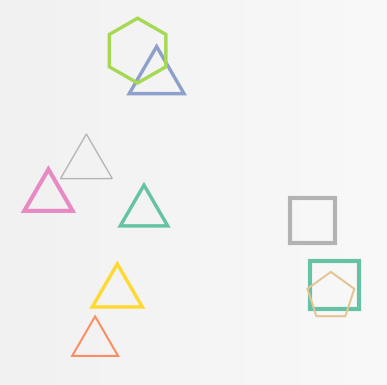[{"shape": "triangle", "thickness": 2.5, "radius": 0.35, "center": [0.372, 0.449]}, {"shape": "square", "thickness": 3, "radius": 0.32, "center": [0.864, 0.259]}, {"shape": "triangle", "thickness": 1.5, "radius": 0.34, "center": [0.245, 0.11]}, {"shape": "triangle", "thickness": 2.5, "radius": 0.41, "center": [0.404, 0.798]}, {"shape": "triangle", "thickness": 3, "radius": 0.36, "center": [0.125, 0.488]}, {"shape": "hexagon", "thickness": 2.5, "radius": 0.42, "center": [0.355, 0.869]}, {"shape": "triangle", "thickness": 2.5, "radius": 0.37, "center": [0.303, 0.24]}, {"shape": "pentagon", "thickness": 1.5, "radius": 0.32, "center": [0.854, 0.23]}, {"shape": "square", "thickness": 3, "radius": 0.29, "center": [0.807, 0.428]}, {"shape": "triangle", "thickness": 1, "radius": 0.39, "center": [0.223, 0.575]}]